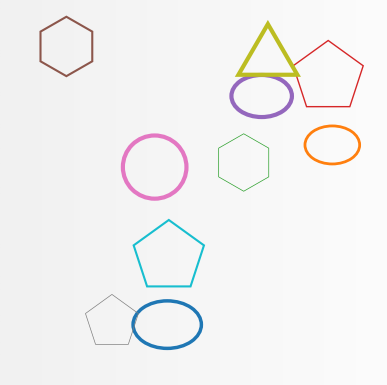[{"shape": "oval", "thickness": 2.5, "radius": 0.44, "center": [0.432, 0.157]}, {"shape": "oval", "thickness": 2, "radius": 0.35, "center": [0.858, 0.624]}, {"shape": "hexagon", "thickness": 0.5, "radius": 0.37, "center": [0.629, 0.578]}, {"shape": "pentagon", "thickness": 1, "radius": 0.47, "center": [0.847, 0.8]}, {"shape": "oval", "thickness": 3, "radius": 0.39, "center": [0.675, 0.751]}, {"shape": "hexagon", "thickness": 1.5, "radius": 0.39, "center": [0.171, 0.879]}, {"shape": "circle", "thickness": 3, "radius": 0.41, "center": [0.399, 0.566]}, {"shape": "pentagon", "thickness": 0.5, "radius": 0.36, "center": [0.289, 0.164]}, {"shape": "triangle", "thickness": 3, "radius": 0.44, "center": [0.691, 0.85]}, {"shape": "pentagon", "thickness": 1.5, "radius": 0.48, "center": [0.436, 0.333]}]